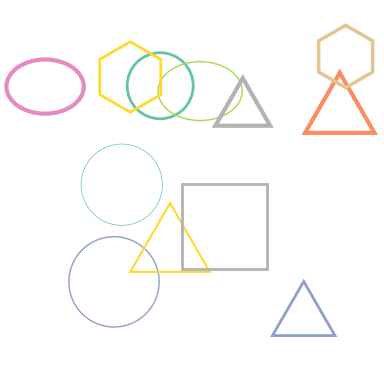[{"shape": "circle", "thickness": 2, "radius": 0.43, "center": [0.416, 0.777]}, {"shape": "circle", "thickness": 0.5, "radius": 0.53, "center": [0.316, 0.52]}, {"shape": "triangle", "thickness": 3, "radius": 0.52, "center": [0.882, 0.707]}, {"shape": "circle", "thickness": 1, "radius": 0.59, "center": [0.296, 0.268]}, {"shape": "triangle", "thickness": 2, "radius": 0.47, "center": [0.789, 0.175]}, {"shape": "oval", "thickness": 3, "radius": 0.5, "center": [0.117, 0.775]}, {"shape": "oval", "thickness": 1, "radius": 0.55, "center": [0.52, 0.763]}, {"shape": "hexagon", "thickness": 2, "radius": 0.46, "center": [0.338, 0.8]}, {"shape": "triangle", "thickness": 1.5, "radius": 0.6, "center": [0.442, 0.353]}, {"shape": "hexagon", "thickness": 2.5, "radius": 0.4, "center": [0.898, 0.853]}, {"shape": "triangle", "thickness": 3, "radius": 0.41, "center": [0.631, 0.715]}, {"shape": "square", "thickness": 2, "radius": 0.55, "center": [0.583, 0.411]}]